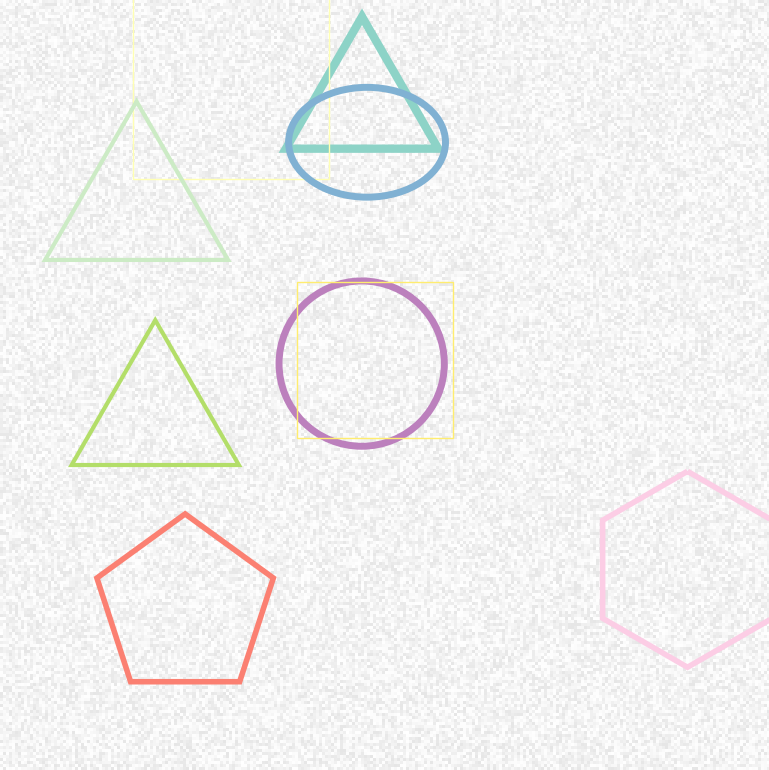[{"shape": "triangle", "thickness": 3, "radius": 0.57, "center": [0.47, 0.864]}, {"shape": "square", "thickness": 0.5, "radius": 0.63, "center": [0.3, 0.895]}, {"shape": "pentagon", "thickness": 2, "radius": 0.6, "center": [0.24, 0.212]}, {"shape": "oval", "thickness": 2.5, "radius": 0.51, "center": [0.477, 0.815]}, {"shape": "triangle", "thickness": 1.5, "radius": 0.63, "center": [0.202, 0.459]}, {"shape": "hexagon", "thickness": 2, "radius": 0.64, "center": [0.893, 0.261]}, {"shape": "circle", "thickness": 2.5, "radius": 0.54, "center": [0.47, 0.528]}, {"shape": "triangle", "thickness": 1.5, "radius": 0.69, "center": [0.177, 0.731]}, {"shape": "square", "thickness": 0.5, "radius": 0.51, "center": [0.487, 0.532]}]